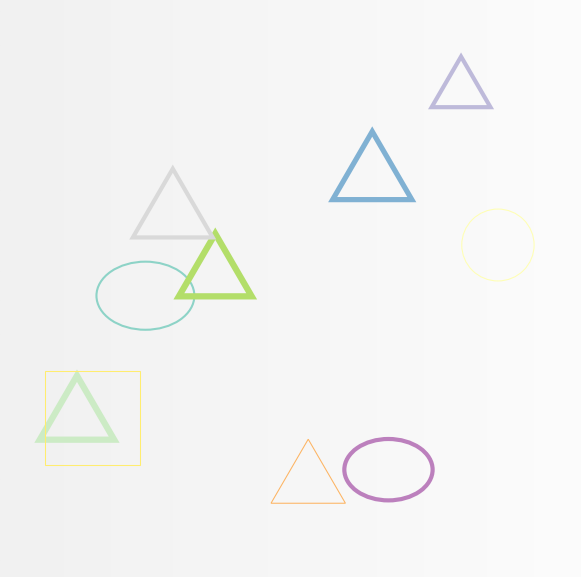[{"shape": "oval", "thickness": 1, "radius": 0.42, "center": [0.25, 0.487]}, {"shape": "circle", "thickness": 0.5, "radius": 0.31, "center": [0.857, 0.575]}, {"shape": "triangle", "thickness": 2, "radius": 0.29, "center": [0.793, 0.843]}, {"shape": "triangle", "thickness": 2.5, "radius": 0.39, "center": [0.64, 0.693]}, {"shape": "triangle", "thickness": 0.5, "radius": 0.37, "center": [0.53, 0.165]}, {"shape": "triangle", "thickness": 3, "radius": 0.36, "center": [0.37, 0.522]}, {"shape": "triangle", "thickness": 2, "radius": 0.4, "center": [0.297, 0.628]}, {"shape": "oval", "thickness": 2, "radius": 0.38, "center": [0.668, 0.186]}, {"shape": "triangle", "thickness": 3, "radius": 0.37, "center": [0.132, 0.275]}, {"shape": "square", "thickness": 0.5, "radius": 0.41, "center": [0.159, 0.276]}]